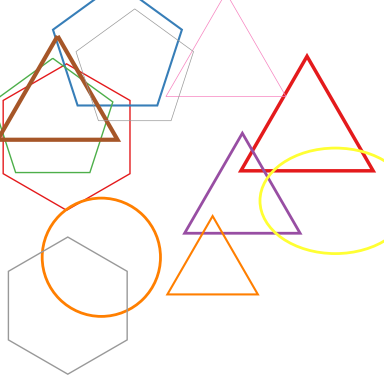[{"shape": "hexagon", "thickness": 1, "radius": 0.95, "center": [0.173, 0.644]}, {"shape": "triangle", "thickness": 2.5, "radius": 0.99, "center": [0.797, 0.655]}, {"shape": "pentagon", "thickness": 1.5, "radius": 0.88, "center": [0.305, 0.868]}, {"shape": "pentagon", "thickness": 1, "radius": 0.82, "center": [0.137, 0.685]}, {"shape": "triangle", "thickness": 2, "radius": 0.87, "center": [0.63, 0.481]}, {"shape": "triangle", "thickness": 1.5, "radius": 0.68, "center": [0.552, 0.303]}, {"shape": "circle", "thickness": 2, "radius": 0.77, "center": [0.263, 0.332]}, {"shape": "oval", "thickness": 2, "radius": 0.98, "center": [0.871, 0.478]}, {"shape": "triangle", "thickness": 3, "radius": 0.9, "center": [0.15, 0.727]}, {"shape": "triangle", "thickness": 0.5, "radius": 0.9, "center": [0.587, 0.839]}, {"shape": "hexagon", "thickness": 1, "radius": 0.89, "center": [0.176, 0.206]}, {"shape": "pentagon", "thickness": 0.5, "radius": 0.8, "center": [0.35, 0.816]}]